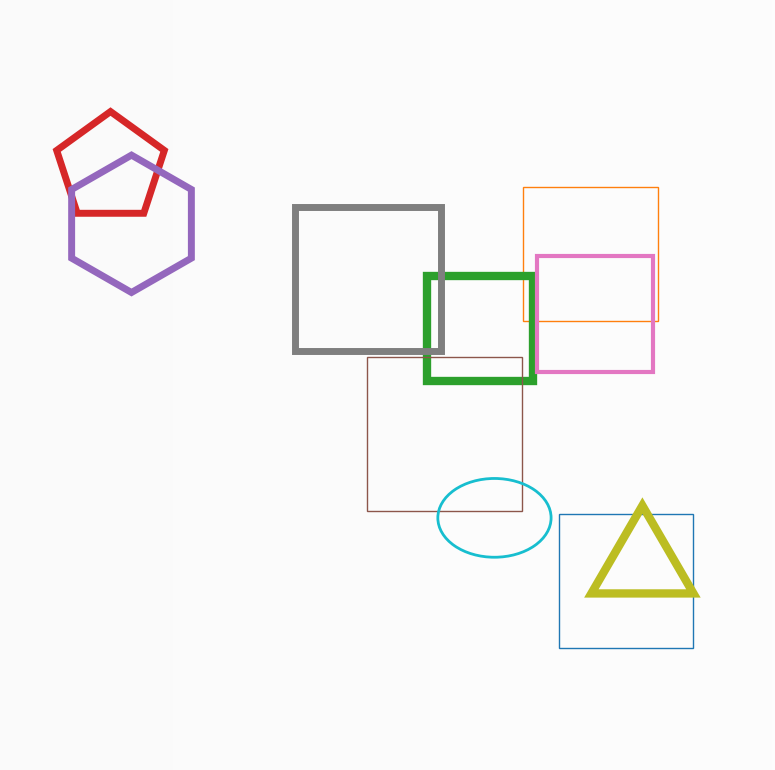[{"shape": "square", "thickness": 0.5, "radius": 0.43, "center": [0.807, 0.245]}, {"shape": "square", "thickness": 0.5, "radius": 0.44, "center": [0.762, 0.67]}, {"shape": "square", "thickness": 3, "radius": 0.34, "center": [0.619, 0.573]}, {"shape": "pentagon", "thickness": 2.5, "radius": 0.37, "center": [0.143, 0.782]}, {"shape": "hexagon", "thickness": 2.5, "radius": 0.45, "center": [0.17, 0.709]}, {"shape": "square", "thickness": 0.5, "radius": 0.5, "center": [0.574, 0.436]}, {"shape": "square", "thickness": 1.5, "radius": 0.38, "center": [0.768, 0.592]}, {"shape": "square", "thickness": 2.5, "radius": 0.47, "center": [0.475, 0.638]}, {"shape": "triangle", "thickness": 3, "radius": 0.38, "center": [0.829, 0.267]}, {"shape": "oval", "thickness": 1, "radius": 0.37, "center": [0.638, 0.327]}]